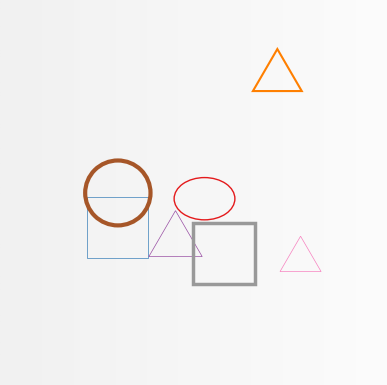[{"shape": "oval", "thickness": 1, "radius": 0.39, "center": [0.528, 0.484]}, {"shape": "square", "thickness": 0.5, "radius": 0.4, "center": [0.303, 0.41]}, {"shape": "triangle", "thickness": 0.5, "radius": 0.4, "center": [0.453, 0.373]}, {"shape": "triangle", "thickness": 1.5, "radius": 0.36, "center": [0.716, 0.8]}, {"shape": "circle", "thickness": 3, "radius": 0.42, "center": [0.304, 0.499]}, {"shape": "triangle", "thickness": 0.5, "radius": 0.31, "center": [0.776, 0.325]}, {"shape": "square", "thickness": 2.5, "radius": 0.4, "center": [0.578, 0.341]}]